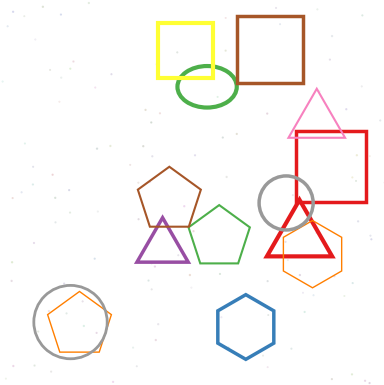[{"shape": "square", "thickness": 2.5, "radius": 0.46, "center": [0.86, 0.568]}, {"shape": "triangle", "thickness": 3, "radius": 0.49, "center": [0.778, 0.383]}, {"shape": "hexagon", "thickness": 2.5, "radius": 0.42, "center": [0.638, 0.151]}, {"shape": "oval", "thickness": 3, "radius": 0.39, "center": [0.538, 0.775]}, {"shape": "pentagon", "thickness": 1.5, "radius": 0.42, "center": [0.569, 0.384]}, {"shape": "triangle", "thickness": 2.5, "radius": 0.38, "center": [0.422, 0.358]}, {"shape": "hexagon", "thickness": 1, "radius": 0.44, "center": [0.812, 0.34]}, {"shape": "pentagon", "thickness": 1, "radius": 0.44, "center": [0.206, 0.156]}, {"shape": "square", "thickness": 3, "radius": 0.36, "center": [0.482, 0.868]}, {"shape": "pentagon", "thickness": 1.5, "radius": 0.43, "center": [0.44, 0.481]}, {"shape": "square", "thickness": 2.5, "radius": 0.43, "center": [0.701, 0.872]}, {"shape": "triangle", "thickness": 1.5, "radius": 0.42, "center": [0.823, 0.685]}, {"shape": "circle", "thickness": 2.5, "radius": 0.35, "center": [0.743, 0.473]}, {"shape": "circle", "thickness": 2, "radius": 0.48, "center": [0.183, 0.163]}]